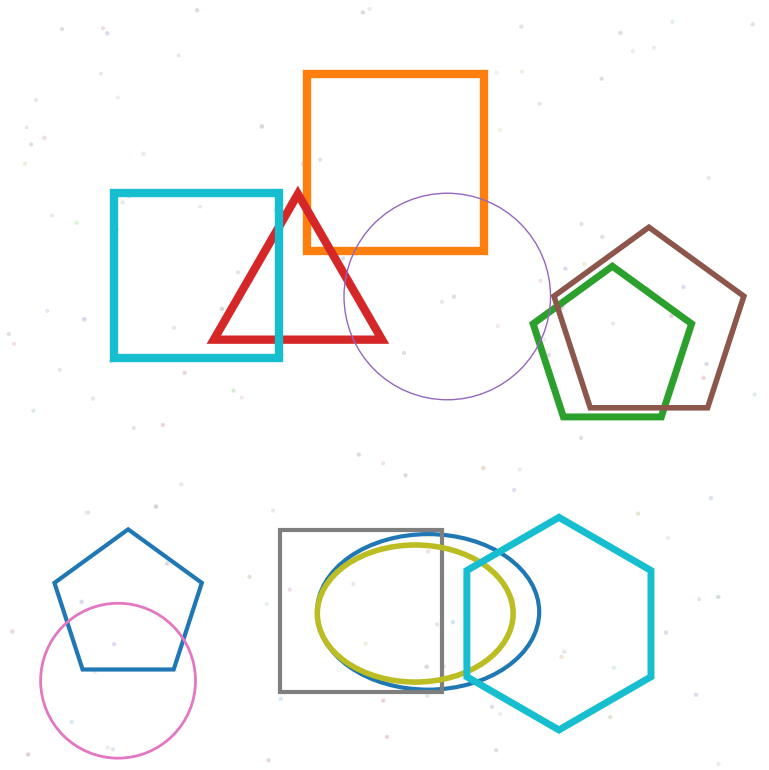[{"shape": "oval", "thickness": 1.5, "radius": 0.72, "center": [0.556, 0.205]}, {"shape": "pentagon", "thickness": 1.5, "radius": 0.5, "center": [0.166, 0.212]}, {"shape": "square", "thickness": 3, "radius": 0.58, "center": [0.514, 0.789]}, {"shape": "pentagon", "thickness": 2.5, "radius": 0.54, "center": [0.795, 0.546]}, {"shape": "triangle", "thickness": 3, "radius": 0.63, "center": [0.387, 0.622]}, {"shape": "circle", "thickness": 0.5, "radius": 0.67, "center": [0.581, 0.615]}, {"shape": "pentagon", "thickness": 2, "radius": 0.65, "center": [0.843, 0.575]}, {"shape": "circle", "thickness": 1, "radius": 0.5, "center": [0.153, 0.116]}, {"shape": "square", "thickness": 1.5, "radius": 0.53, "center": [0.469, 0.207]}, {"shape": "oval", "thickness": 2, "radius": 0.64, "center": [0.539, 0.203]}, {"shape": "square", "thickness": 3, "radius": 0.54, "center": [0.256, 0.642]}, {"shape": "hexagon", "thickness": 2.5, "radius": 0.69, "center": [0.726, 0.19]}]